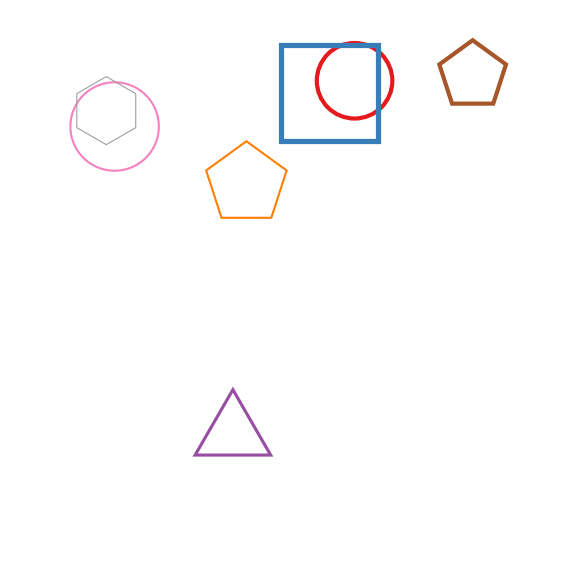[{"shape": "circle", "thickness": 2, "radius": 0.33, "center": [0.614, 0.859]}, {"shape": "square", "thickness": 2.5, "radius": 0.42, "center": [0.571, 0.838]}, {"shape": "triangle", "thickness": 1.5, "radius": 0.38, "center": [0.403, 0.249]}, {"shape": "pentagon", "thickness": 1, "radius": 0.37, "center": [0.427, 0.681]}, {"shape": "pentagon", "thickness": 2, "radius": 0.3, "center": [0.818, 0.869]}, {"shape": "circle", "thickness": 1, "radius": 0.38, "center": [0.198, 0.78]}, {"shape": "hexagon", "thickness": 0.5, "radius": 0.29, "center": [0.184, 0.808]}]